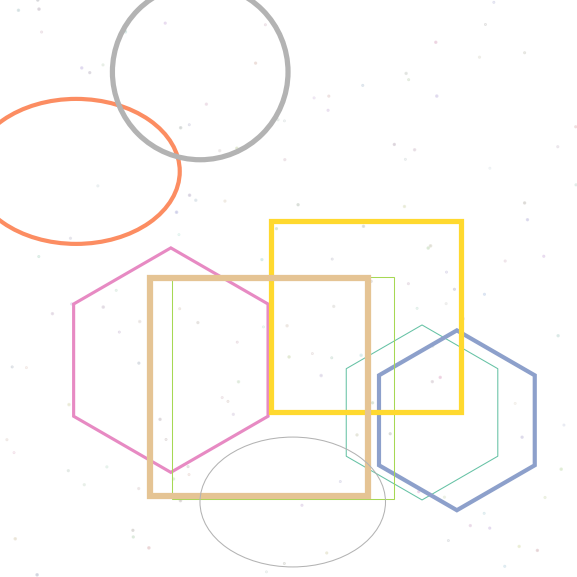[{"shape": "hexagon", "thickness": 0.5, "radius": 0.76, "center": [0.731, 0.285]}, {"shape": "oval", "thickness": 2, "radius": 0.9, "center": [0.132, 0.702]}, {"shape": "hexagon", "thickness": 2, "radius": 0.78, "center": [0.791, 0.271]}, {"shape": "hexagon", "thickness": 1.5, "radius": 0.97, "center": [0.296, 0.376]}, {"shape": "square", "thickness": 0.5, "radius": 0.96, "center": [0.491, 0.327]}, {"shape": "square", "thickness": 2.5, "radius": 0.83, "center": [0.634, 0.451]}, {"shape": "square", "thickness": 3, "radius": 0.94, "center": [0.449, 0.329]}, {"shape": "circle", "thickness": 2.5, "radius": 0.76, "center": [0.347, 0.875]}, {"shape": "oval", "thickness": 0.5, "radius": 0.8, "center": [0.507, 0.13]}]